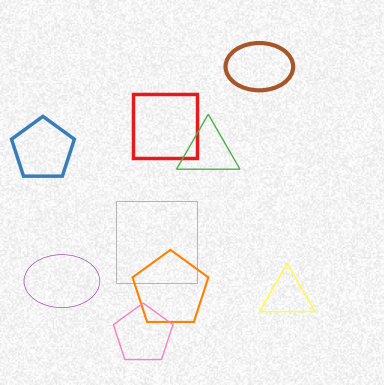[{"shape": "square", "thickness": 2.5, "radius": 0.41, "center": [0.428, 0.673]}, {"shape": "pentagon", "thickness": 2.5, "radius": 0.43, "center": [0.112, 0.612]}, {"shape": "triangle", "thickness": 1, "radius": 0.48, "center": [0.541, 0.608]}, {"shape": "oval", "thickness": 0.5, "radius": 0.49, "center": [0.161, 0.27]}, {"shape": "pentagon", "thickness": 1.5, "radius": 0.52, "center": [0.443, 0.248]}, {"shape": "triangle", "thickness": 1, "radius": 0.42, "center": [0.746, 0.232]}, {"shape": "oval", "thickness": 3, "radius": 0.44, "center": [0.674, 0.827]}, {"shape": "pentagon", "thickness": 1, "radius": 0.41, "center": [0.372, 0.132]}, {"shape": "square", "thickness": 0.5, "radius": 0.53, "center": [0.407, 0.371]}]